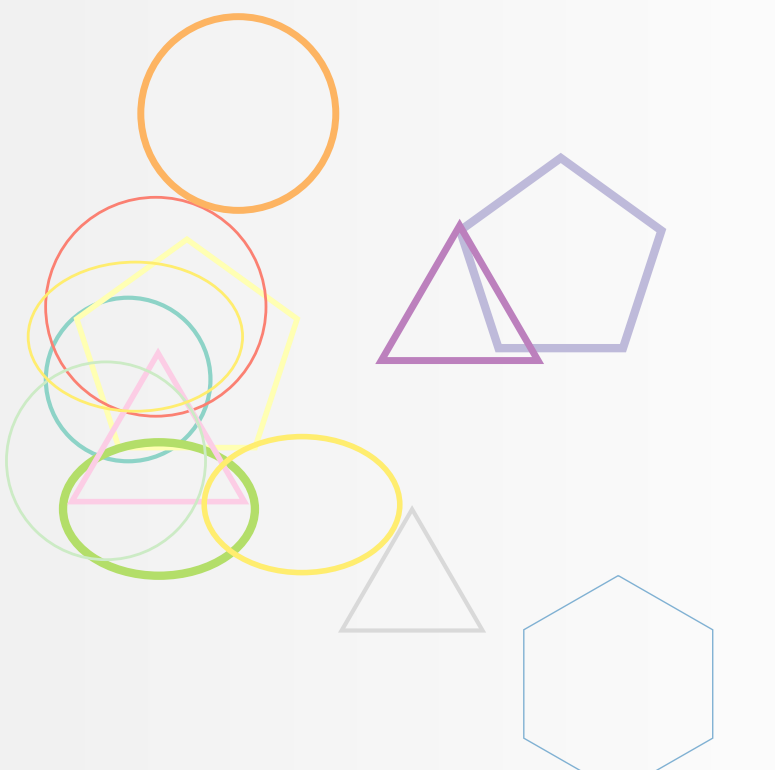[{"shape": "circle", "thickness": 1.5, "radius": 0.53, "center": [0.165, 0.507]}, {"shape": "pentagon", "thickness": 2, "radius": 0.75, "center": [0.241, 0.54]}, {"shape": "pentagon", "thickness": 3, "radius": 0.68, "center": [0.724, 0.658]}, {"shape": "circle", "thickness": 1, "radius": 0.71, "center": [0.201, 0.602]}, {"shape": "hexagon", "thickness": 0.5, "radius": 0.7, "center": [0.798, 0.112]}, {"shape": "circle", "thickness": 2.5, "radius": 0.63, "center": [0.307, 0.853]}, {"shape": "oval", "thickness": 3, "radius": 0.62, "center": [0.205, 0.339]}, {"shape": "triangle", "thickness": 2, "radius": 0.64, "center": [0.204, 0.413]}, {"shape": "triangle", "thickness": 1.5, "radius": 0.52, "center": [0.532, 0.234]}, {"shape": "triangle", "thickness": 2.5, "radius": 0.58, "center": [0.593, 0.59]}, {"shape": "circle", "thickness": 1, "radius": 0.64, "center": [0.137, 0.402]}, {"shape": "oval", "thickness": 1, "radius": 0.69, "center": [0.175, 0.563]}, {"shape": "oval", "thickness": 2, "radius": 0.63, "center": [0.39, 0.345]}]